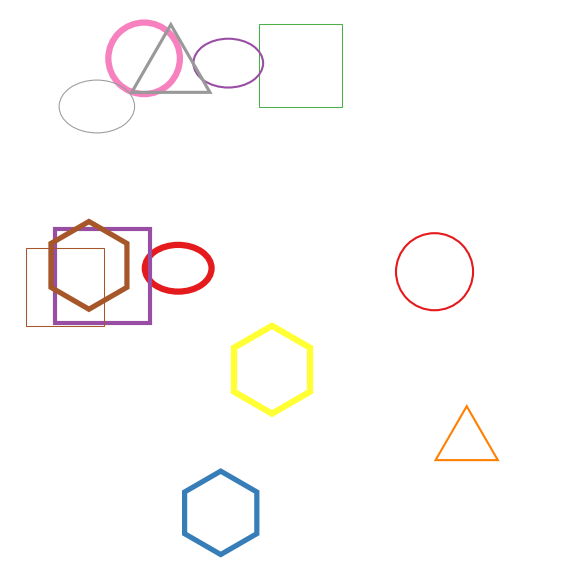[{"shape": "circle", "thickness": 1, "radius": 0.33, "center": [0.752, 0.529]}, {"shape": "oval", "thickness": 3, "radius": 0.29, "center": [0.309, 0.535]}, {"shape": "hexagon", "thickness": 2.5, "radius": 0.36, "center": [0.382, 0.111]}, {"shape": "square", "thickness": 0.5, "radius": 0.36, "center": [0.52, 0.885]}, {"shape": "square", "thickness": 2, "radius": 0.41, "center": [0.177, 0.521]}, {"shape": "oval", "thickness": 1, "radius": 0.3, "center": [0.395, 0.89]}, {"shape": "triangle", "thickness": 1, "radius": 0.31, "center": [0.808, 0.233]}, {"shape": "hexagon", "thickness": 3, "radius": 0.38, "center": [0.471, 0.359]}, {"shape": "hexagon", "thickness": 2.5, "radius": 0.38, "center": [0.154, 0.54]}, {"shape": "square", "thickness": 0.5, "radius": 0.34, "center": [0.112, 0.502]}, {"shape": "circle", "thickness": 3, "radius": 0.31, "center": [0.25, 0.898]}, {"shape": "triangle", "thickness": 1.5, "radius": 0.39, "center": [0.296, 0.878]}, {"shape": "oval", "thickness": 0.5, "radius": 0.33, "center": [0.168, 0.815]}]